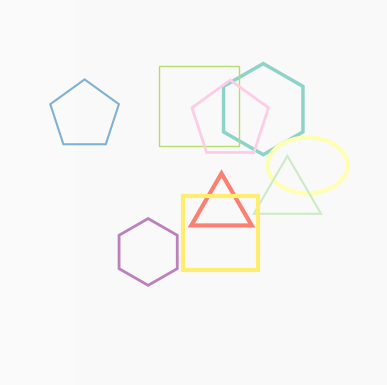[{"shape": "hexagon", "thickness": 2.5, "radius": 0.59, "center": [0.679, 0.717]}, {"shape": "oval", "thickness": 3, "radius": 0.52, "center": [0.794, 0.57]}, {"shape": "triangle", "thickness": 3, "radius": 0.45, "center": [0.572, 0.459]}, {"shape": "pentagon", "thickness": 1.5, "radius": 0.47, "center": [0.218, 0.701]}, {"shape": "square", "thickness": 1, "radius": 0.52, "center": [0.513, 0.725]}, {"shape": "pentagon", "thickness": 2, "radius": 0.52, "center": [0.594, 0.688]}, {"shape": "hexagon", "thickness": 2, "radius": 0.43, "center": [0.382, 0.346]}, {"shape": "triangle", "thickness": 1.5, "radius": 0.5, "center": [0.742, 0.495]}, {"shape": "square", "thickness": 3, "radius": 0.48, "center": [0.569, 0.394]}]